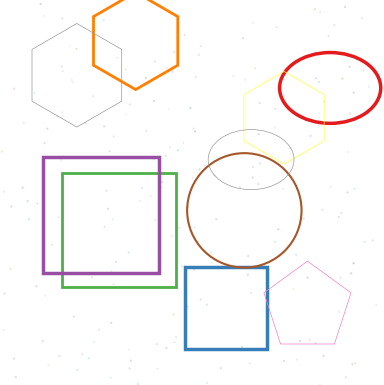[{"shape": "oval", "thickness": 2.5, "radius": 0.66, "center": [0.858, 0.772]}, {"shape": "square", "thickness": 2.5, "radius": 0.53, "center": [0.588, 0.2]}, {"shape": "square", "thickness": 2, "radius": 0.74, "center": [0.309, 0.402]}, {"shape": "square", "thickness": 2.5, "radius": 0.75, "center": [0.262, 0.441]}, {"shape": "hexagon", "thickness": 2, "radius": 0.63, "center": [0.352, 0.894]}, {"shape": "hexagon", "thickness": 0.5, "radius": 0.6, "center": [0.738, 0.694]}, {"shape": "circle", "thickness": 1.5, "radius": 0.74, "center": [0.635, 0.454]}, {"shape": "pentagon", "thickness": 0.5, "radius": 0.59, "center": [0.799, 0.203]}, {"shape": "oval", "thickness": 0.5, "radius": 0.56, "center": [0.652, 0.585]}, {"shape": "hexagon", "thickness": 0.5, "radius": 0.67, "center": [0.2, 0.804]}]